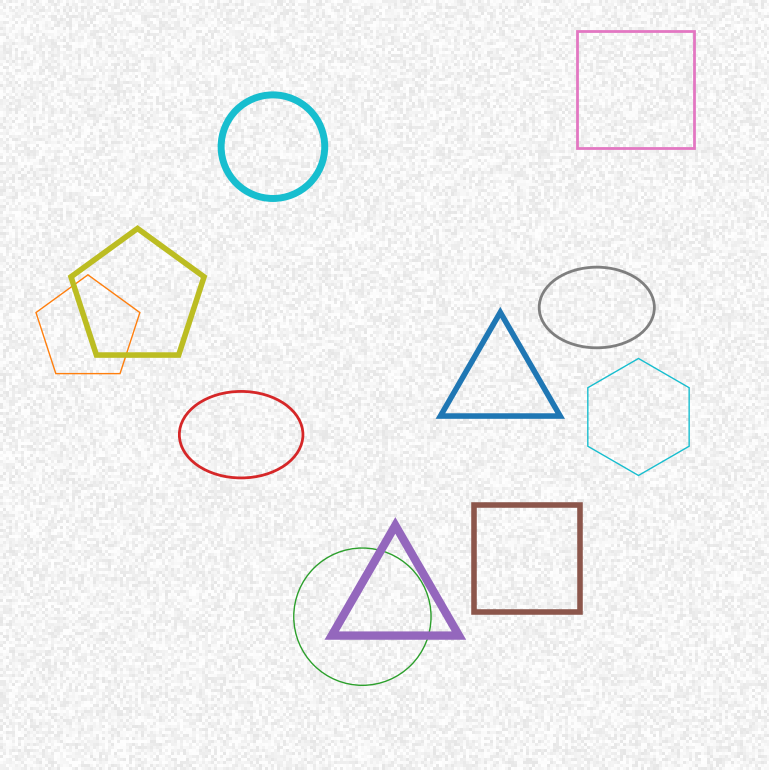[{"shape": "triangle", "thickness": 2, "radius": 0.45, "center": [0.65, 0.505]}, {"shape": "pentagon", "thickness": 0.5, "radius": 0.35, "center": [0.114, 0.572]}, {"shape": "circle", "thickness": 0.5, "radius": 0.45, "center": [0.471, 0.199]}, {"shape": "oval", "thickness": 1, "radius": 0.4, "center": [0.313, 0.435]}, {"shape": "triangle", "thickness": 3, "radius": 0.48, "center": [0.513, 0.222]}, {"shape": "square", "thickness": 2, "radius": 0.34, "center": [0.684, 0.275]}, {"shape": "square", "thickness": 1, "radius": 0.38, "center": [0.826, 0.884]}, {"shape": "oval", "thickness": 1, "radius": 0.37, "center": [0.775, 0.601]}, {"shape": "pentagon", "thickness": 2, "radius": 0.45, "center": [0.179, 0.612]}, {"shape": "hexagon", "thickness": 0.5, "radius": 0.38, "center": [0.829, 0.458]}, {"shape": "circle", "thickness": 2.5, "radius": 0.34, "center": [0.354, 0.81]}]